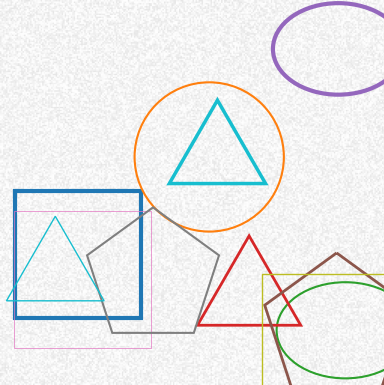[{"shape": "square", "thickness": 3, "radius": 0.82, "center": [0.203, 0.339]}, {"shape": "circle", "thickness": 1.5, "radius": 0.97, "center": [0.543, 0.592]}, {"shape": "oval", "thickness": 1.5, "radius": 0.89, "center": [0.897, 0.142]}, {"shape": "triangle", "thickness": 2, "radius": 0.77, "center": [0.647, 0.233]}, {"shape": "oval", "thickness": 3, "radius": 0.85, "center": [0.879, 0.873]}, {"shape": "pentagon", "thickness": 2, "radius": 0.98, "center": [0.874, 0.147]}, {"shape": "square", "thickness": 0.5, "radius": 0.89, "center": [0.213, 0.273]}, {"shape": "pentagon", "thickness": 1.5, "radius": 0.9, "center": [0.398, 0.281]}, {"shape": "square", "thickness": 1, "radius": 0.89, "center": [0.857, 0.11]}, {"shape": "triangle", "thickness": 2.5, "radius": 0.72, "center": [0.565, 0.595]}, {"shape": "triangle", "thickness": 1, "radius": 0.73, "center": [0.144, 0.292]}]